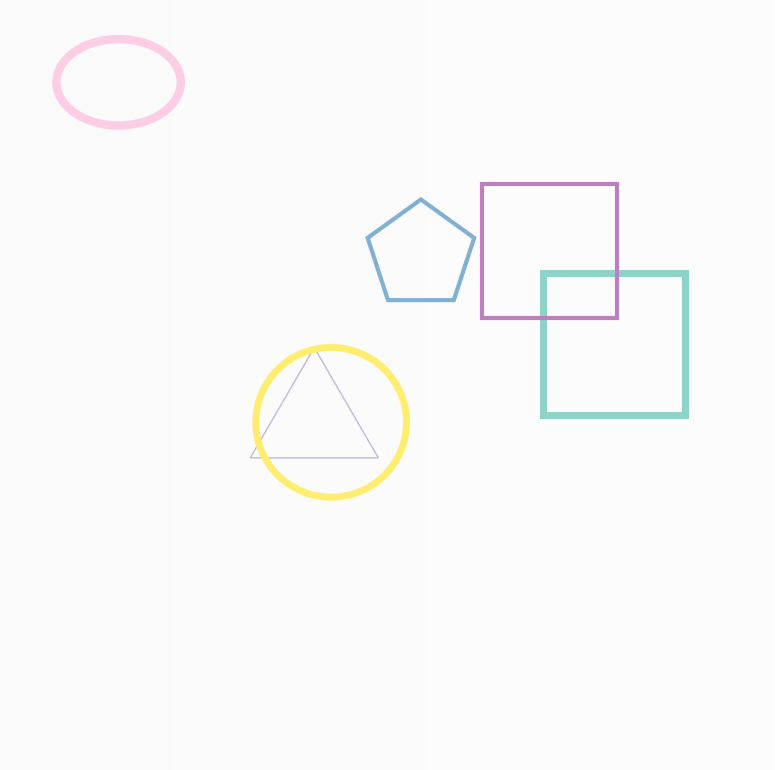[{"shape": "square", "thickness": 2.5, "radius": 0.46, "center": [0.792, 0.553]}, {"shape": "triangle", "thickness": 0.5, "radius": 0.48, "center": [0.406, 0.453]}, {"shape": "pentagon", "thickness": 1.5, "radius": 0.36, "center": [0.543, 0.669]}, {"shape": "oval", "thickness": 3, "radius": 0.4, "center": [0.153, 0.893]}, {"shape": "square", "thickness": 1.5, "radius": 0.44, "center": [0.709, 0.674]}, {"shape": "circle", "thickness": 2.5, "radius": 0.49, "center": [0.427, 0.452]}]